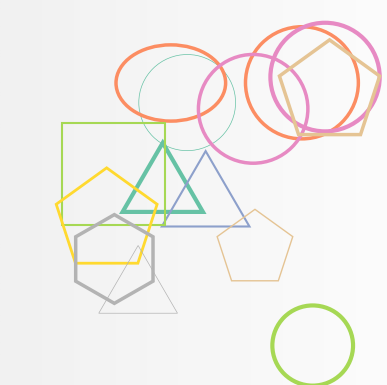[{"shape": "triangle", "thickness": 3, "radius": 0.6, "center": [0.42, 0.509]}, {"shape": "circle", "thickness": 0.5, "radius": 0.62, "center": [0.483, 0.734]}, {"shape": "circle", "thickness": 2.5, "radius": 0.73, "center": [0.779, 0.785]}, {"shape": "oval", "thickness": 2.5, "radius": 0.71, "center": [0.441, 0.784]}, {"shape": "triangle", "thickness": 1.5, "radius": 0.65, "center": [0.531, 0.477]}, {"shape": "circle", "thickness": 2.5, "radius": 0.71, "center": [0.653, 0.717]}, {"shape": "circle", "thickness": 3, "radius": 0.71, "center": [0.839, 0.8]}, {"shape": "circle", "thickness": 3, "radius": 0.52, "center": [0.807, 0.103]}, {"shape": "square", "thickness": 1.5, "radius": 0.66, "center": [0.293, 0.549]}, {"shape": "pentagon", "thickness": 2, "radius": 0.68, "center": [0.275, 0.427]}, {"shape": "pentagon", "thickness": 1, "radius": 0.51, "center": [0.658, 0.354]}, {"shape": "pentagon", "thickness": 2.5, "radius": 0.68, "center": [0.85, 0.76]}, {"shape": "hexagon", "thickness": 2.5, "radius": 0.58, "center": [0.295, 0.327]}, {"shape": "triangle", "thickness": 0.5, "radius": 0.59, "center": [0.356, 0.245]}]